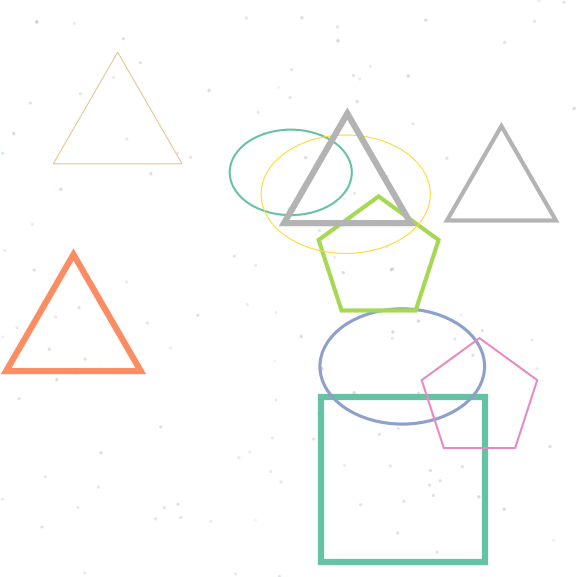[{"shape": "oval", "thickness": 1, "radius": 0.53, "center": [0.503, 0.701]}, {"shape": "square", "thickness": 3, "radius": 0.71, "center": [0.697, 0.169]}, {"shape": "triangle", "thickness": 3, "radius": 0.67, "center": [0.127, 0.424]}, {"shape": "oval", "thickness": 1.5, "radius": 0.71, "center": [0.697, 0.365]}, {"shape": "pentagon", "thickness": 1, "radius": 0.53, "center": [0.83, 0.308]}, {"shape": "pentagon", "thickness": 2, "radius": 0.55, "center": [0.656, 0.55]}, {"shape": "oval", "thickness": 0.5, "radius": 0.73, "center": [0.599, 0.663]}, {"shape": "triangle", "thickness": 0.5, "radius": 0.64, "center": [0.204, 0.78]}, {"shape": "triangle", "thickness": 2, "radius": 0.55, "center": [0.868, 0.672]}, {"shape": "triangle", "thickness": 3, "radius": 0.63, "center": [0.601, 0.676]}]